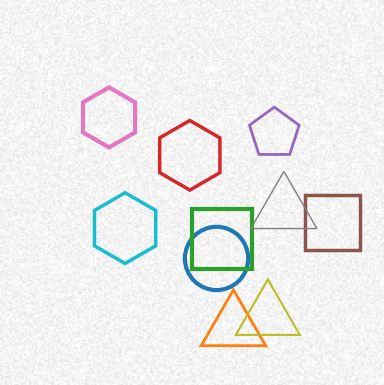[{"shape": "circle", "thickness": 3, "radius": 0.41, "center": [0.562, 0.329]}, {"shape": "triangle", "thickness": 2, "radius": 0.48, "center": [0.606, 0.15]}, {"shape": "square", "thickness": 3, "radius": 0.39, "center": [0.577, 0.379]}, {"shape": "hexagon", "thickness": 2.5, "radius": 0.45, "center": [0.493, 0.597]}, {"shape": "pentagon", "thickness": 2, "radius": 0.34, "center": [0.713, 0.654]}, {"shape": "square", "thickness": 2.5, "radius": 0.35, "center": [0.864, 0.423]}, {"shape": "hexagon", "thickness": 3, "radius": 0.39, "center": [0.283, 0.695]}, {"shape": "triangle", "thickness": 1, "radius": 0.49, "center": [0.737, 0.456]}, {"shape": "triangle", "thickness": 1.5, "radius": 0.48, "center": [0.696, 0.178]}, {"shape": "hexagon", "thickness": 2.5, "radius": 0.46, "center": [0.325, 0.407]}]